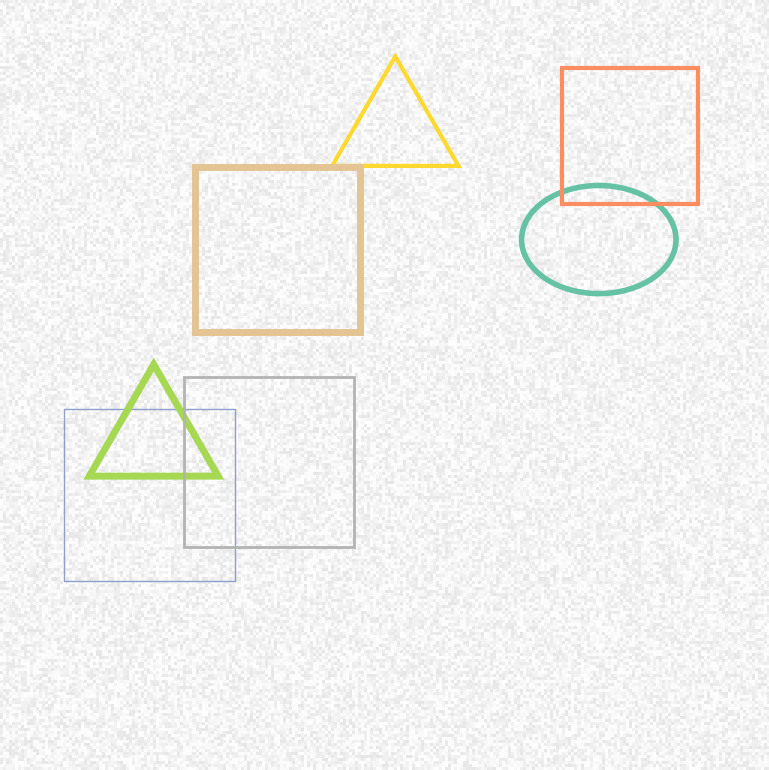[{"shape": "oval", "thickness": 2, "radius": 0.5, "center": [0.778, 0.689]}, {"shape": "square", "thickness": 1.5, "radius": 0.44, "center": [0.819, 0.823]}, {"shape": "square", "thickness": 0.5, "radius": 0.56, "center": [0.194, 0.357]}, {"shape": "triangle", "thickness": 2.5, "radius": 0.48, "center": [0.2, 0.43]}, {"shape": "triangle", "thickness": 1.5, "radius": 0.47, "center": [0.513, 0.832]}, {"shape": "square", "thickness": 2.5, "radius": 0.54, "center": [0.36, 0.676]}, {"shape": "square", "thickness": 1, "radius": 0.55, "center": [0.349, 0.4]}]